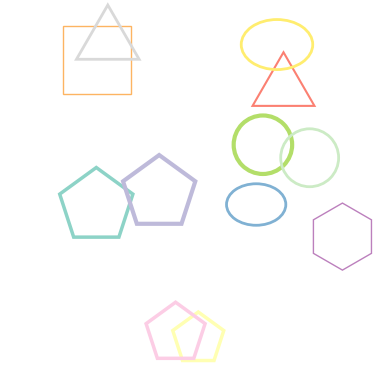[{"shape": "pentagon", "thickness": 2.5, "radius": 0.5, "center": [0.25, 0.465]}, {"shape": "pentagon", "thickness": 2.5, "radius": 0.35, "center": [0.515, 0.12]}, {"shape": "pentagon", "thickness": 3, "radius": 0.49, "center": [0.413, 0.499]}, {"shape": "triangle", "thickness": 1.5, "radius": 0.46, "center": [0.736, 0.771]}, {"shape": "oval", "thickness": 2, "radius": 0.39, "center": [0.665, 0.469]}, {"shape": "square", "thickness": 1, "radius": 0.44, "center": [0.252, 0.845]}, {"shape": "circle", "thickness": 3, "radius": 0.38, "center": [0.683, 0.624]}, {"shape": "pentagon", "thickness": 2.5, "radius": 0.4, "center": [0.456, 0.134]}, {"shape": "triangle", "thickness": 2, "radius": 0.47, "center": [0.28, 0.893]}, {"shape": "hexagon", "thickness": 1, "radius": 0.44, "center": [0.889, 0.385]}, {"shape": "circle", "thickness": 2, "radius": 0.38, "center": [0.804, 0.59]}, {"shape": "oval", "thickness": 2, "radius": 0.46, "center": [0.719, 0.884]}]